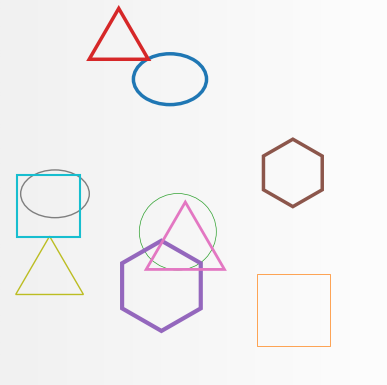[{"shape": "oval", "thickness": 2.5, "radius": 0.47, "center": [0.439, 0.794]}, {"shape": "square", "thickness": 0.5, "radius": 0.47, "center": [0.757, 0.195]}, {"shape": "circle", "thickness": 0.5, "radius": 0.5, "center": [0.459, 0.398]}, {"shape": "triangle", "thickness": 2.5, "radius": 0.44, "center": [0.306, 0.89]}, {"shape": "hexagon", "thickness": 3, "radius": 0.59, "center": [0.417, 0.258]}, {"shape": "hexagon", "thickness": 2.5, "radius": 0.44, "center": [0.756, 0.551]}, {"shape": "triangle", "thickness": 2, "radius": 0.58, "center": [0.478, 0.359]}, {"shape": "oval", "thickness": 1, "radius": 0.44, "center": [0.142, 0.497]}, {"shape": "triangle", "thickness": 1, "radius": 0.5, "center": [0.128, 0.286]}, {"shape": "square", "thickness": 1.5, "radius": 0.4, "center": [0.126, 0.466]}]